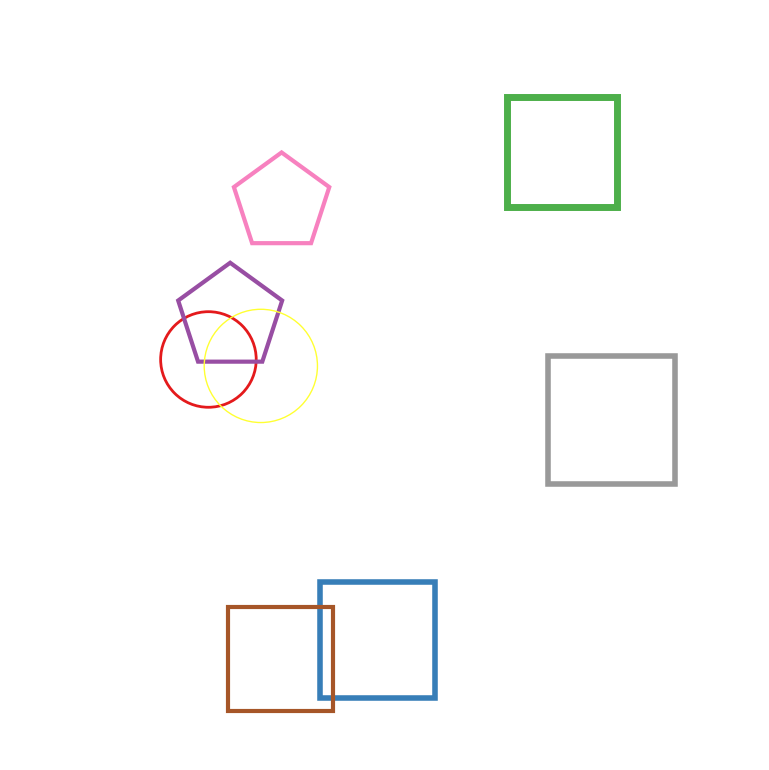[{"shape": "circle", "thickness": 1, "radius": 0.31, "center": [0.271, 0.533]}, {"shape": "square", "thickness": 2, "radius": 0.37, "center": [0.49, 0.169]}, {"shape": "square", "thickness": 2.5, "radius": 0.36, "center": [0.73, 0.803]}, {"shape": "pentagon", "thickness": 1.5, "radius": 0.35, "center": [0.299, 0.588]}, {"shape": "circle", "thickness": 0.5, "radius": 0.37, "center": [0.339, 0.525]}, {"shape": "square", "thickness": 1.5, "radius": 0.34, "center": [0.364, 0.144]}, {"shape": "pentagon", "thickness": 1.5, "radius": 0.33, "center": [0.366, 0.737]}, {"shape": "square", "thickness": 2, "radius": 0.41, "center": [0.794, 0.455]}]